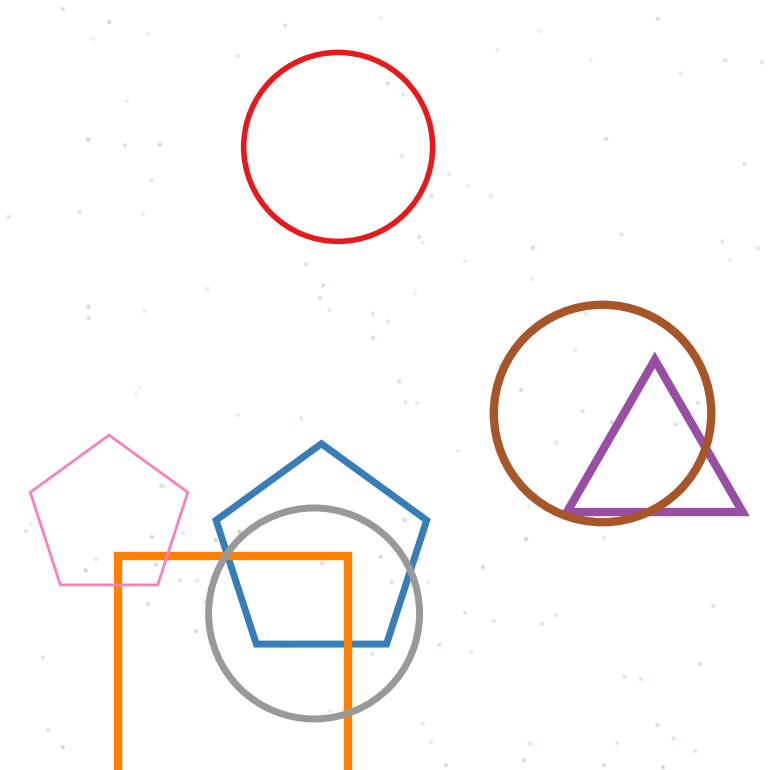[{"shape": "circle", "thickness": 2, "radius": 0.61, "center": [0.439, 0.809]}, {"shape": "pentagon", "thickness": 2.5, "radius": 0.72, "center": [0.417, 0.28]}, {"shape": "triangle", "thickness": 3, "radius": 0.66, "center": [0.85, 0.401]}, {"shape": "square", "thickness": 3, "radius": 0.75, "center": [0.303, 0.128]}, {"shape": "circle", "thickness": 3, "radius": 0.71, "center": [0.783, 0.463]}, {"shape": "pentagon", "thickness": 1, "radius": 0.54, "center": [0.142, 0.327]}, {"shape": "circle", "thickness": 2.5, "radius": 0.68, "center": [0.408, 0.203]}]